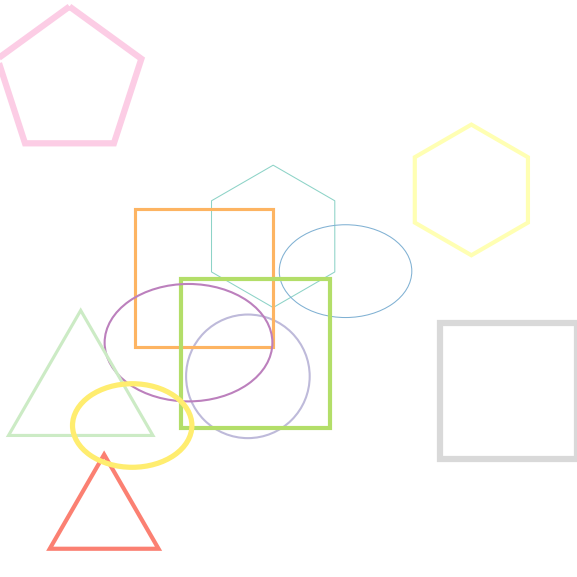[{"shape": "hexagon", "thickness": 0.5, "radius": 0.62, "center": [0.473, 0.59]}, {"shape": "hexagon", "thickness": 2, "radius": 0.57, "center": [0.816, 0.67]}, {"shape": "circle", "thickness": 1, "radius": 0.54, "center": [0.429, 0.347]}, {"shape": "triangle", "thickness": 2, "radius": 0.54, "center": [0.18, 0.103]}, {"shape": "oval", "thickness": 0.5, "radius": 0.57, "center": [0.598, 0.53]}, {"shape": "square", "thickness": 1.5, "radius": 0.6, "center": [0.354, 0.518]}, {"shape": "square", "thickness": 2, "radius": 0.65, "center": [0.443, 0.387]}, {"shape": "pentagon", "thickness": 3, "radius": 0.65, "center": [0.12, 0.857]}, {"shape": "square", "thickness": 3, "radius": 0.59, "center": [0.88, 0.322]}, {"shape": "oval", "thickness": 1, "radius": 0.73, "center": [0.326, 0.406]}, {"shape": "triangle", "thickness": 1.5, "radius": 0.72, "center": [0.14, 0.317]}, {"shape": "oval", "thickness": 2.5, "radius": 0.52, "center": [0.229, 0.262]}]